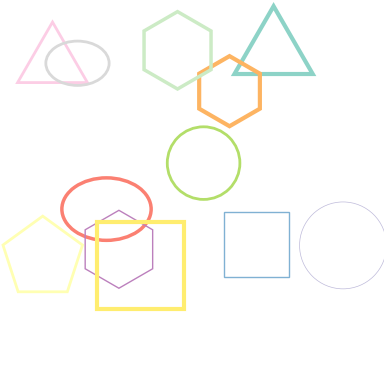[{"shape": "triangle", "thickness": 3, "radius": 0.59, "center": [0.711, 0.866]}, {"shape": "pentagon", "thickness": 2, "radius": 0.54, "center": [0.111, 0.33]}, {"shape": "circle", "thickness": 0.5, "radius": 0.56, "center": [0.891, 0.363]}, {"shape": "oval", "thickness": 2.5, "radius": 0.58, "center": [0.277, 0.457]}, {"shape": "square", "thickness": 1, "radius": 0.42, "center": [0.667, 0.366]}, {"shape": "hexagon", "thickness": 3, "radius": 0.46, "center": [0.596, 0.763]}, {"shape": "circle", "thickness": 2, "radius": 0.47, "center": [0.529, 0.576]}, {"shape": "triangle", "thickness": 2, "radius": 0.52, "center": [0.136, 0.838]}, {"shape": "oval", "thickness": 2, "radius": 0.41, "center": [0.201, 0.836]}, {"shape": "hexagon", "thickness": 1, "radius": 0.51, "center": [0.309, 0.353]}, {"shape": "hexagon", "thickness": 2.5, "radius": 0.5, "center": [0.461, 0.869]}, {"shape": "square", "thickness": 3, "radius": 0.57, "center": [0.365, 0.311]}]